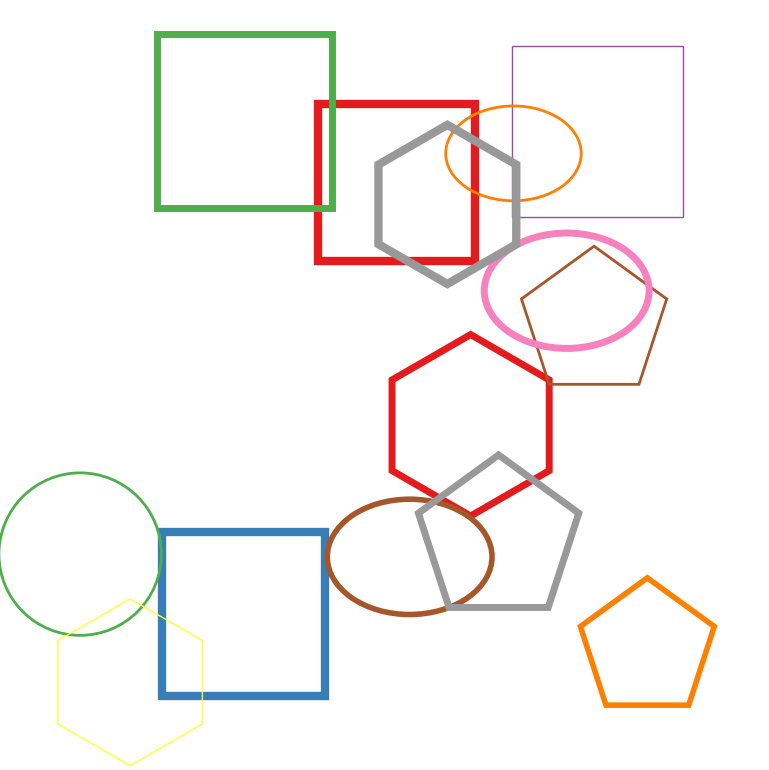[{"shape": "square", "thickness": 3, "radius": 0.51, "center": [0.515, 0.762]}, {"shape": "hexagon", "thickness": 2.5, "radius": 0.59, "center": [0.611, 0.448]}, {"shape": "square", "thickness": 3, "radius": 0.53, "center": [0.317, 0.203]}, {"shape": "circle", "thickness": 1, "radius": 0.53, "center": [0.104, 0.28]}, {"shape": "square", "thickness": 2.5, "radius": 0.57, "center": [0.318, 0.843]}, {"shape": "square", "thickness": 0.5, "radius": 0.55, "center": [0.775, 0.829]}, {"shape": "pentagon", "thickness": 2, "radius": 0.46, "center": [0.841, 0.158]}, {"shape": "oval", "thickness": 1, "radius": 0.44, "center": [0.667, 0.801]}, {"shape": "hexagon", "thickness": 0.5, "radius": 0.54, "center": [0.169, 0.114]}, {"shape": "oval", "thickness": 2, "radius": 0.53, "center": [0.532, 0.277]}, {"shape": "pentagon", "thickness": 1, "radius": 0.5, "center": [0.772, 0.581]}, {"shape": "oval", "thickness": 2.5, "radius": 0.54, "center": [0.736, 0.622]}, {"shape": "pentagon", "thickness": 2.5, "radius": 0.55, "center": [0.648, 0.3]}, {"shape": "hexagon", "thickness": 3, "radius": 0.52, "center": [0.581, 0.735]}]